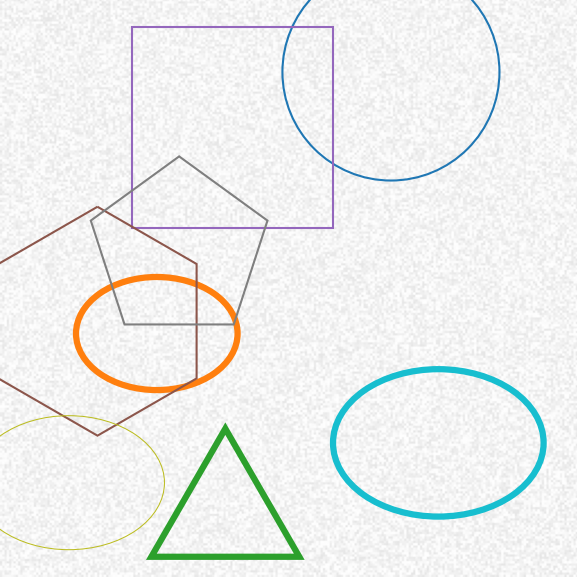[{"shape": "circle", "thickness": 1, "radius": 0.94, "center": [0.677, 0.874]}, {"shape": "oval", "thickness": 3, "radius": 0.7, "center": [0.272, 0.422]}, {"shape": "triangle", "thickness": 3, "radius": 0.74, "center": [0.39, 0.109]}, {"shape": "square", "thickness": 1, "radius": 0.87, "center": [0.403, 0.779]}, {"shape": "hexagon", "thickness": 1, "radius": 0.99, "center": [0.169, 0.443]}, {"shape": "pentagon", "thickness": 1, "radius": 0.8, "center": [0.31, 0.567]}, {"shape": "oval", "thickness": 0.5, "radius": 0.83, "center": [0.119, 0.163]}, {"shape": "oval", "thickness": 3, "radius": 0.91, "center": [0.759, 0.232]}]